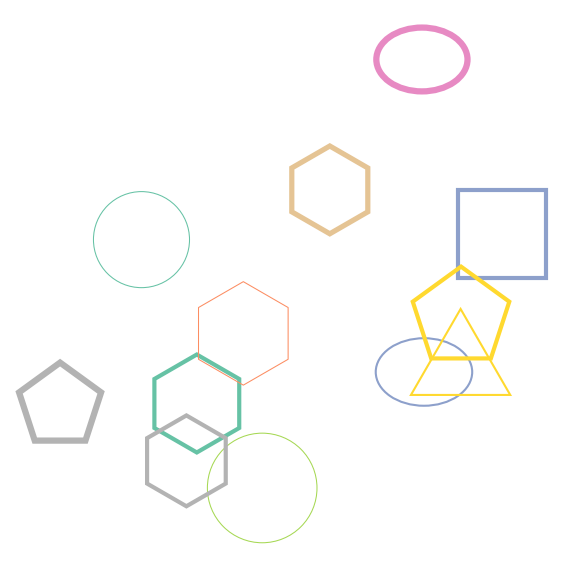[{"shape": "hexagon", "thickness": 2, "radius": 0.42, "center": [0.341, 0.3]}, {"shape": "circle", "thickness": 0.5, "radius": 0.42, "center": [0.245, 0.584]}, {"shape": "hexagon", "thickness": 0.5, "radius": 0.45, "center": [0.421, 0.422]}, {"shape": "square", "thickness": 2, "radius": 0.38, "center": [0.869, 0.594]}, {"shape": "oval", "thickness": 1, "radius": 0.42, "center": [0.734, 0.355]}, {"shape": "oval", "thickness": 3, "radius": 0.39, "center": [0.731, 0.896]}, {"shape": "circle", "thickness": 0.5, "radius": 0.47, "center": [0.454, 0.154]}, {"shape": "triangle", "thickness": 1, "radius": 0.5, "center": [0.798, 0.365]}, {"shape": "pentagon", "thickness": 2, "radius": 0.44, "center": [0.798, 0.45]}, {"shape": "hexagon", "thickness": 2.5, "radius": 0.38, "center": [0.571, 0.67]}, {"shape": "pentagon", "thickness": 3, "radius": 0.37, "center": [0.104, 0.297]}, {"shape": "hexagon", "thickness": 2, "radius": 0.39, "center": [0.323, 0.201]}]